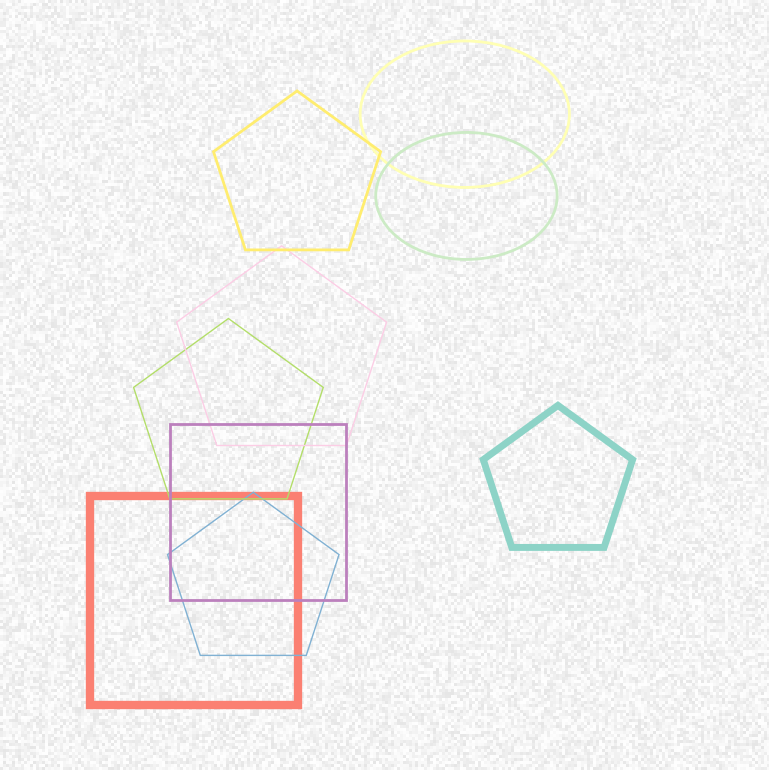[{"shape": "pentagon", "thickness": 2.5, "radius": 0.51, "center": [0.725, 0.372]}, {"shape": "oval", "thickness": 1, "radius": 0.68, "center": [0.604, 0.852]}, {"shape": "square", "thickness": 3, "radius": 0.68, "center": [0.252, 0.22]}, {"shape": "pentagon", "thickness": 0.5, "radius": 0.59, "center": [0.329, 0.244]}, {"shape": "pentagon", "thickness": 0.5, "radius": 0.65, "center": [0.297, 0.457]}, {"shape": "pentagon", "thickness": 0.5, "radius": 0.72, "center": [0.366, 0.537]}, {"shape": "square", "thickness": 1, "radius": 0.57, "center": [0.335, 0.335]}, {"shape": "oval", "thickness": 1, "radius": 0.59, "center": [0.606, 0.746]}, {"shape": "pentagon", "thickness": 1, "radius": 0.57, "center": [0.386, 0.768]}]